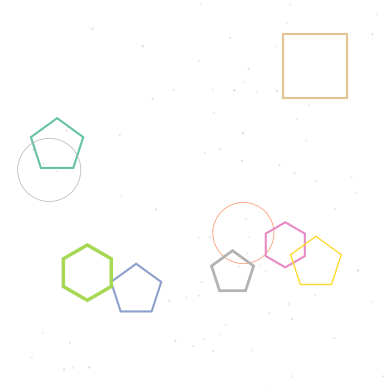[{"shape": "pentagon", "thickness": 1.5, "radius": 0.36, "center": [0.148, 0.622]}, {"shape": "circle", "thickness": 0.5, "radius": 0.4, "center": [0.632, 0.395]}, {"shape": "pentagon", "thickness": 1.5, "radius": 0.34, "center": [0.354, 0.246]}, {"shape": "hexagon", "thickness": 1.5, "radius": 0.29, "center": [0.741, 0.364]}, {"shape": "hexagon", "thickness": 2.5, "radius": 0.36, "center": [0.227, 0.292]}, {"shape": "pentagon", "thickness": 1, "radius": 0.35, "center": [0.821, 0.317]}, {"shape": "square", "thickness": 1.5, "radius": 0.42, "center": [0.818, 0.829]}, {"shape": "circle", "thickness": 0.5, "radius": 0.41, "center": [0.128, 0.559]}, {"shape": "pentagon", "thickness": 2, "radius": 0.29, "center": [0.604, 0.291]}]